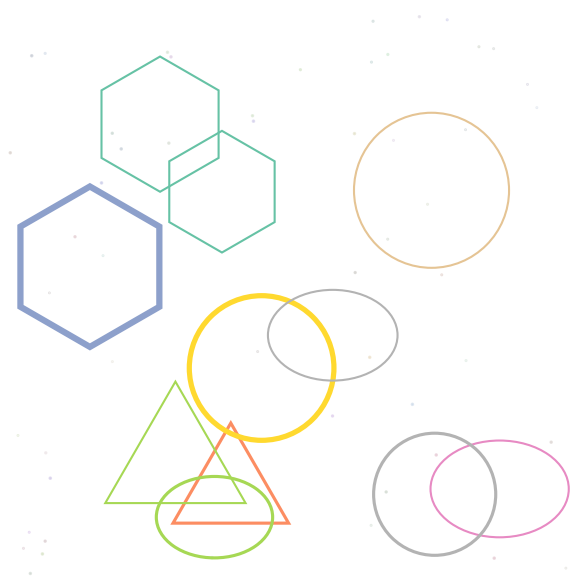[{"shape": "hexagon", "thickness": 1, "radius": 0.53, "center": [0.384, 0.667]}, {"shape": "hexagon", "thickness": 1, "radius": 0.59, "center": [0.277, 0.784]}, {"shape": "triangle", "thickness": 1.5, "radius": 0.58, "center": [0.4, 0.151]}, {"shape": "hexagon", "thickness": 3, "radius": 0.69, "center": [0.156, 0.537]}, {"shape": "oval", "thickness": 1, "radius": 0.6, "center": [0.865, 0.153]}, {"shape": "oval", "thickness": 1.5, "radius": 0.5, "center": [0.371, 0.104]}, {"shape": "triangle", "thickness": 1, "radius": 0.7, "center": [0.304, 0.198]}, {"shape": "circle", "thickness": 2.5, "radius": 0.63, "center": [0.453, 0.362]}, {"shape": "circle", "thickness": 1, "radius": 0.67, "center": [0.747, 0.67]}, {"shape": "oval", "thickness": 1, "radius": 0.56, "center": [0.576, 0.419]}, {"shape": "circle", "thickness": 1.5, "radius": 0.53, "center": [0.753, 0.143]}]